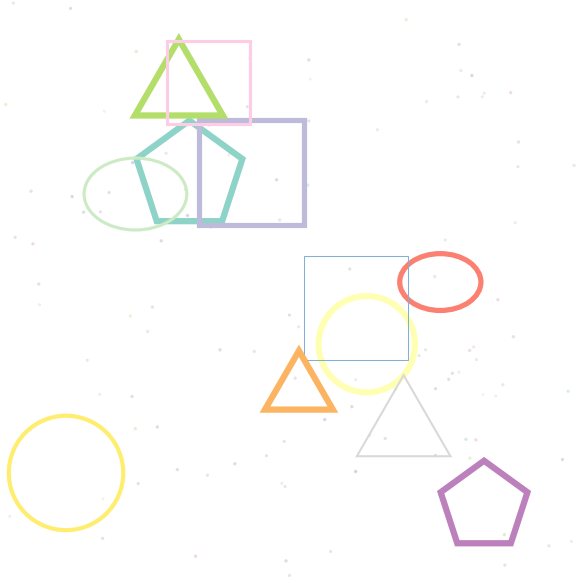[{"shape": "pentagon", "thickness": 3, "radius": 0.48, "center": [0.328, 0.694]}, {"shape": "circle", "thickness": 3, "radius": 0.42, "center": [0.635, 0.403]}, {"shape": "square", "thickness": 2.5, "radius": 0.46, "center": [0.436, 0.701]}, {"shape": "oval", "thickness": 2.5, "radius": 0.35, "center": [0.762, 0.511]}, {"shape": "square", "thickness": 0.5, "radius": 0.45, "center": [0.617, 0.466]}, {"shape": "triangle", "thickness": 3, "radius": 0.34, "center": [0.518, 0.324]}, {"shape": "triangle", "thickness": 3, "radius": 0.44, "center": [0.31, 0.843]}, {"shape": "square", "thickness": 1.5, "radius": 0.36, "center": [0.361, 0.857]}, {"shape": "triangle", "thickness": 1, "radius": 0.47, "center": [0.699, 0.256]}, {"shape": "pentagon", "thickness": 3, "radius": 0.4, "center": [0.838, 0.122]}, {"shape": "oval", "thickness": 1.5, "radius": 0.44, "center": [0.235, 0.663]}, {"shape": "circle", "thickness": 2, "radius": 0.5, "center": [0.114, 0.18]}]